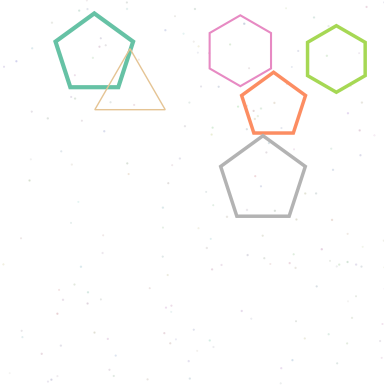[{"shape": "pentagon", "thickness": 3, "radius": 0.53, "center": [0.245, 0.859]}, {"shape": "pentagon", "thickness": 2.5, "radius": 0.44, "center": [0.711, 0.725]}, {"shape": "hexagon", "thickness": 1.5, "radius": 0.46, "center": [0.624, 0.868]}, {"shape": "hexagon", "thickness": 2.5, "radius": 0.43, "center": [0.874, 0.847]}, {"shape": "triangle", "thickness": 1, "radius": 0.53, "center": [0.338, 0.768]}, {"shape": "pentagon", "thickness": 2.5, "radius": 0.58, "center": [0.683, 0.532]}]